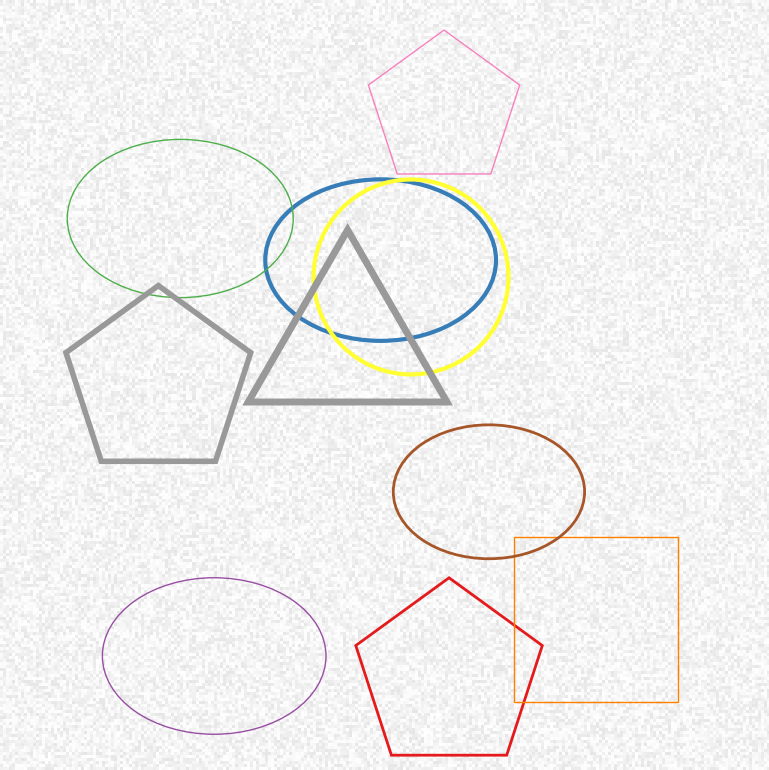[{"shape": "pentagon", "thickness": 1, "radius": 0.64, "center": [0.583, 0.122]}, {"shape": "oval", "thickness": 1.5, "radius": 0.75, "center": [0.494, 0.662]}, {"shape": "oval", "thickness": 0.5, "radius": 0.73, "center": [0.234, 0.716]}, {"shape": "oval", "thickness": 0.5, "radius": 0.73, "center": [0.278, 0.148]}, {"shape": "square", "thickness": 0.5, "radius": 0.53, "center": [0.774, 0.195]}, {"shape": "circle", "thickness": 1.5, "radius": 0.63, "center": [0.534, 0.64]}, {"shape": "oval", "thickness": 1, "radius": 0.62, "center": [0.635, 0.361]}, {"shape": "pentagon", "thickness": 0.5, "radius": 0.52, "center": [0.577, 0.858]}, {"shape": "pentagon", "thickness": 2, "radius": 0.63, "center": [0.206, 0.503]}, {"shape": "triangle", "thickness": 2.5, "radius": 0.74, "center": [0.451, 0.552]}]